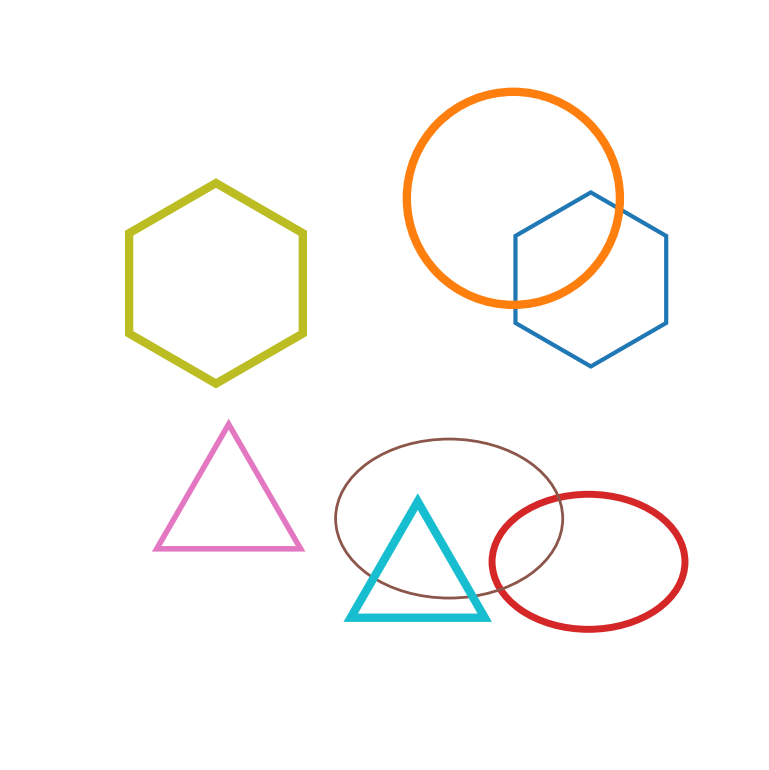[{"shape": "hexagon", "thickness": 1.5, "radius": 0.57, "center": [0.767, 0.637]}, {"shape": "circle", "thickness": 3, "radius": 0.69, "center": [0.667, 0.742]}, {"shape": "oval", "thickness": 2.5, "radius": 0.63, "center": [0.764, 0.27]}, {"shape": "oval", "thickness": 1, "radius": 0.74, "center": [0.583, 0.327]}, {"shape": "triangle", "thickness": 2, "radius": 0.54, "center": [0.297, 0.341]}, {"shape": "hexagon", "thickness": 3, "radius": 0.65, "center": [0.28, 0.632]}, {"shape": "triangle", "thickness": 3, "radius": 0.5, "center": [0.543, 0.248]}]